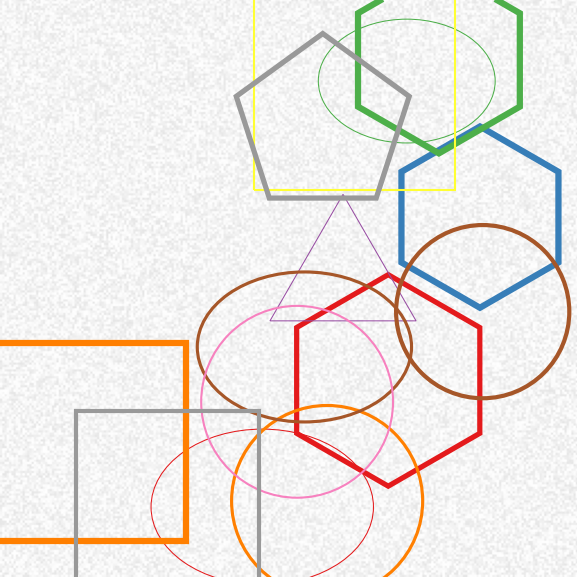[{"shape": "oval", "thickness": 0.5, "radius": 0.96, "center": [0.454, 0.121]}, {"shape": "hexagon", "thickness": 2.5, "radius": 0.92, "center": [0.672, 0.34]}, {"shape": "hexagon", "thickness": 3, "radius": 0.78, "center": [0.831, 0.623]}, {"shape": "oval", "thickness": 0.5, "radius": 0.77, "center": [0.704, 0.859]}, {"shape": "hexagon", "thickness": 3, "radius": 0.81, "center": [0.76, 0.895]}, {"shape": "triangle", "thickness": 0.5, "radius": 0.73, "center": [0.594, 0.517]}, {"shape": "circle", "thickness": 1.5, "radius": 0.83, "center": [0.566, 0.132]}, {"shape": "square", "thickness": 3, "radius": 0.86, "center": [0.15, 0.234]}, {"shape": "square", "thickness": 1, "radius": 0.87, "center": [0.613, 0.844]}, {"shape": "oval", "thickness": 1.5, "radius": 0.93, "center": [0.527, 0.398]}, {"shape": "circle", "thickness": 2, "radius": 0.75, "center": [0.836, 0.459]}, {"shape": "circle", "thickness": 1, "radius": 0.83, "center": [0.514, 0.303]}, {"shape": "pentagon", "thickness": 2.5, "radius": 0.79, "center": [0.559, 0.784]}, {"shape": "square", "thickness": 2, "radius": 0.79, "center": [0.29, 0.128]}]